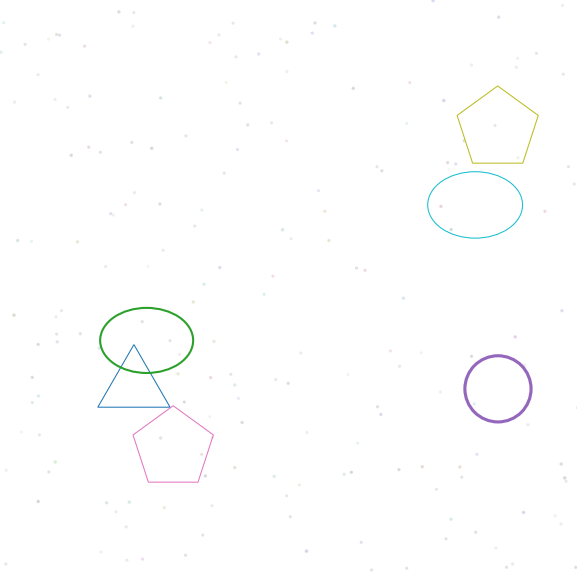[{"shape": "triangle", "thickness": 0.5, "radius": 0.36, "center": [0.232, 0.33]}, {"shape": "oval", "thickness": 1, "radius": 0.4, "center": [0.254, 0.41]}, {"shape": "circle", "thickness": 1.5, "radius": 0.29, "center": [0.862, 0.326]}, {"shape": "pentagon", "thickness": 0.5, "radius": 0.37, "center": [0.3, 0.223]}, {"shape": "pentagon", "thickness": 0.5, "radius": 0.37, "center": [0.862, 0.776]}, {"shape": "oval", "thickness": 0.5, "radius": 0.41, "center": [0.823, 0.644]}]